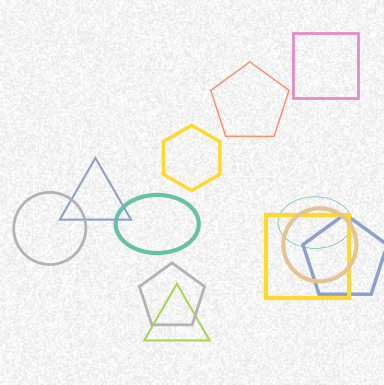[{"shape": "oval", "thickness": 3, "radius": 0.54, "center": [0.408, 0.418]}, {"shape": "oval", "thickness": 0.5, "radius": 0.48, "center": [0.818, 0.422]}, {"shape": "pentagon", "thickness": 1, "radius": 0.53, "center": [0.649, 0.732]}, {"shape": "pentagon", "thickness": 2.5, "radius": 0.58, "center": [0.896, 0.329]}, {"shape": "triangle", "thickness": 1.5, "radius": 0.53, "center": [0.248, 0.483]}, {"shape": "square", "thickness": 2, "radius": 0.43, "center": [0.846, 0.83]}, {"shape": "triangle", "thickness": 1.5, "radius": 0.49, "center": [0.46, 0.165]}, {"shape": "square", "thickness": 3, "radius": 0.54, "center": [0.798, 0.333]}, {"shape": "hexagon", "thickness": 2.5, "radius": 0.42, "center": [0.498, 0.59]}, {"shape": "circle", "thickness": 3, "radius": 0.47, "center": [0.831, 0.364]}, {"shape": "circle", "thickness": 2, "radius": 0.47, "center": [0.129, 0.407]}, {"shape": "pentagon", "thickness": 2, "radius": 0.44, "center": [0.447, 0.228]}]